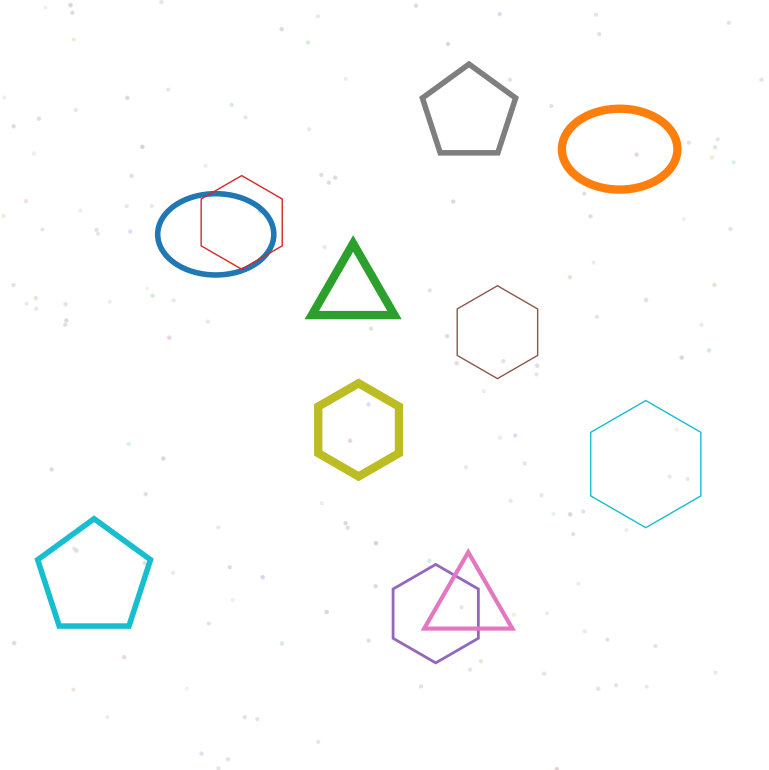[{"shape": "oval", "thickness": 2, "radius": 0.38, "center": [0.28, 0.696]}, {"shape": "oval", "thickness": 3, "radius": 0.38, "center": [0.805, 0.806]}, {"shape": "triangle", "thickness": 3, "radius": 0.31, "center": [0.459, 0.622]}, {"shape": "hexagon", "thickness": 0.5, "radius": 0.3, "center": [0.314, 0.711]}, {"shape": "hexagon", "thickness": 1, "radius": 0.32, "center": [0.566, 0.203]}, {"shape": "hexagon", "thickness": 0.5, "radius": 0.3, "center": [0.646, 0.569]}, {"shape": "triangle", "thickness": 1.5, "radius": 0.33, "center": [0.608, 0.217]}, {"shape": "pentagon", "thickness": 2, "radius": 0.32, "center": [0.609, 0.853]}, {"shape": "hexagon", "thickness": 3, "radius": 0.3, "center": [0.466, 0.442]}, {"shape": "hexagon", "thickness": 0.5, "radius": 0.41, "center": [0.839, 0.397]}, {"shape": "pentagon", "thickness": 2, "radius": 0.39, "center": [0.122, 0.249]}]